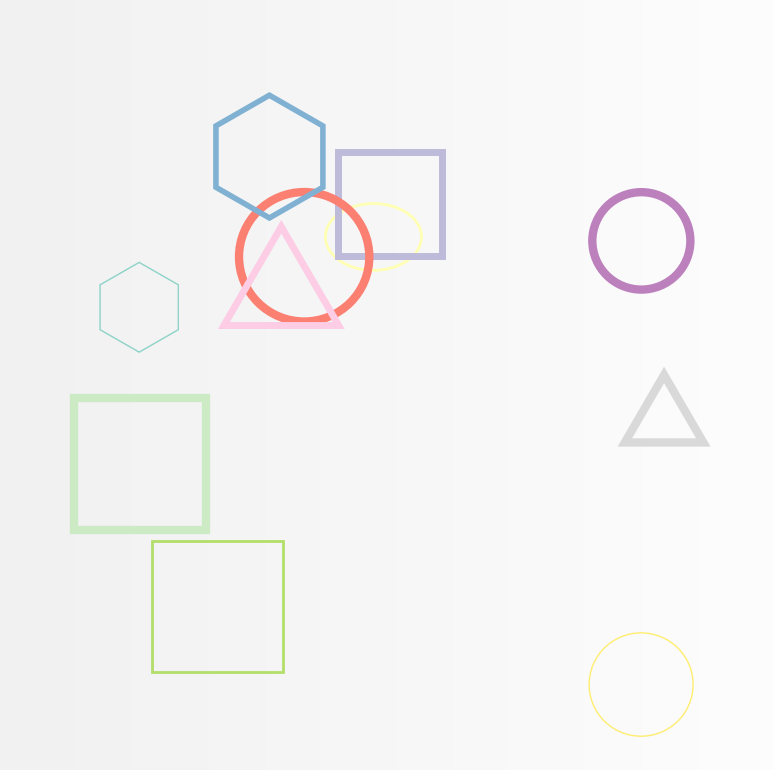[{"shape": "hexagon", "thickness": 0.5, "radius": 0.29, "center": [0.18, 0.601]}, {"shape": "oval", "thickness": 1, "radius": 0.31, "center": [0.482, 0.692]}, {"shape": "square", "thickness": 2.5, "radius": 0.34, "center": [0.503, 0.736]}, {"shape": "circle", "thickness": 3, "radius": 0.42, "center": [0.392, 0.667]}, {"shape": "hexagon", "thickness": 2, "radius": 0.4, "center": [0.348, 0.797]}, {"shape": "square", "thickness": 1, "radius": 0.42, "center": [0.28, 0.212]}, {"shape": "triangle", "thickness": 2.5, "radius": 0.43, "center": [0.363, 0.62]}, {"shape": "triangle", "thickness": 3, "radius": 0.29, "center": [0.857, 0.455]}, {"shape": "circle", "thickness": 3, "radius": 0.32, "center": [0.828, 0.687]}, {"shape": "square", "thickness": 3, "radius": 0.43, "center": [0.181, 0.397]}, {"shape": "circle", "thickness": 0.5, "radius": 0.34, "center": [0.827, 0.111]}]